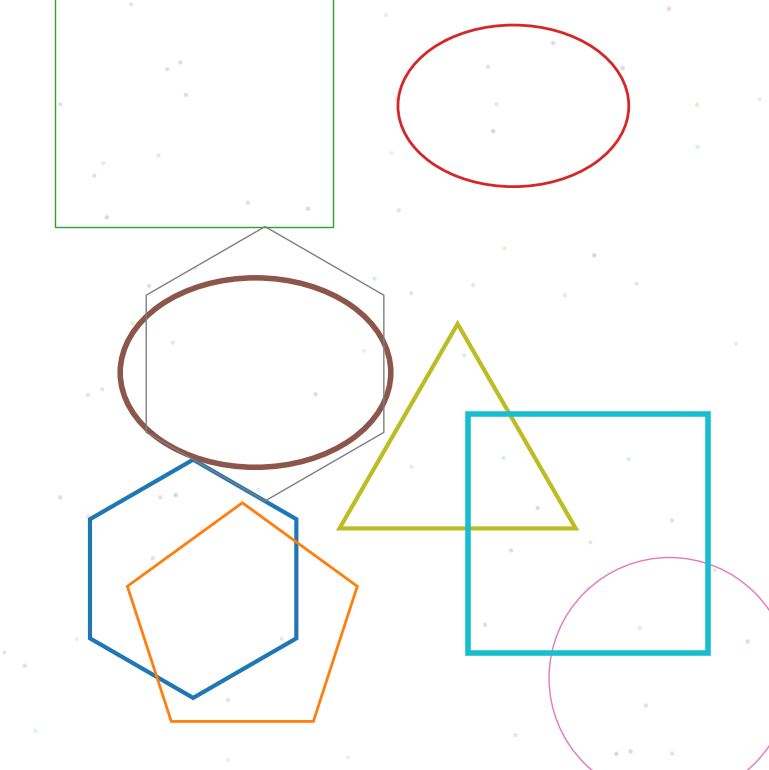[{"shape": "hexagon", "thickness": 1.5, "radius": 0.77, "center": [0.251, 0.248]}, {"shape": "pentagon", "thickness": 1, "radius": 0.78, "center": [0.315, 0.19]}, {"shape": "square", "thickness": 0.5, "radius": 0.9, "center": [0.252, 0.886]}, {"shape": "oval", "thickness": 1, "radius": 0.75, "center": [0.667, 0.863]}, {"shape": "oval", "thickness": 2, "radius": 0.88, "center": [0.332, 0.516]}, {"shape": "circle", "thickness": 0.5, "radius": 0.78, "center": [0.87, 0.119]}, {"shape": "hexagon", "thickness": 0.5, "radius": 0.89, "center": [0.344, 0.528]}, {"shape": "triangle", "thickness": 1.5, "radius": 0.89, "center": [0.594, 0.402]}, {"shape": "square", "thickness": 2, "radius": 0.78, "center": [0.763, 0.307]}]